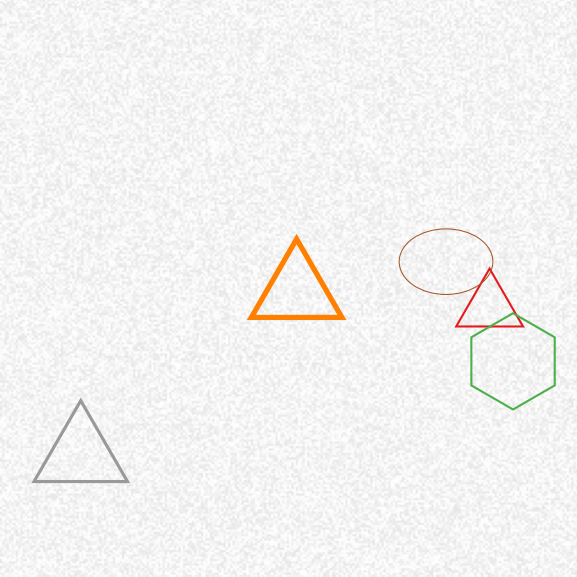[{"shape": "triangle", "thickness": 1, "radius": 0.33, "center": [0.848, 0.467]}, {"shape": "hexagon", "thickness": 1, "radius": 0.42, "center": [0.888, 0.373]}, {"shape": "triangle", "thickness": 2.5, "radius": 0.45, "center": [0.514, 0.495]}, {"shape": "oval", "thickness": 0.5, "radius": 0.41, "center": [0.772, 0.546]}, {"shape": "triangle", "thickness": 1.5, "radius": 0.47, "center": [0.14, 0.212]}]